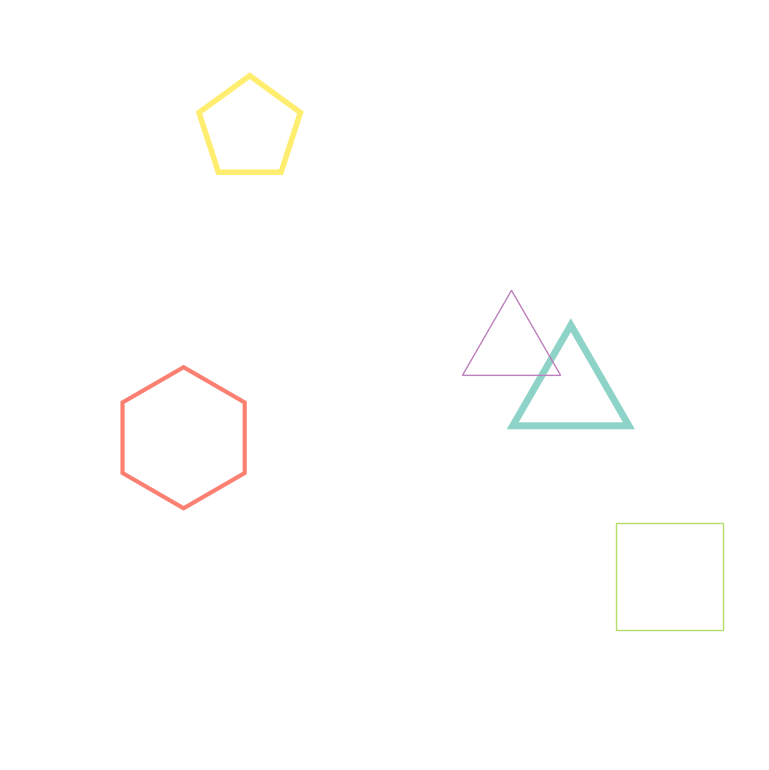[{"shape": "triangle", "thickness": 2.5, "radius": 0.44, "center": [0.741, 0.491]}, {"shape": "hexagon", "thickness": 1.5, "radius": 0.46, "center": [0.238, 0.432]}, {"shape": "square", "thickness": 0.5, "radius": 0.35, "center": [0.87, 0.251]}, {"shape": "triangle", "thickness": 0.5, "radius": 0.37, "center": [0.664, 0.549]}, {"shape": "pentagon", "thickness": 2, "radius": 0.35, "center": [0.324, 0.832]}]